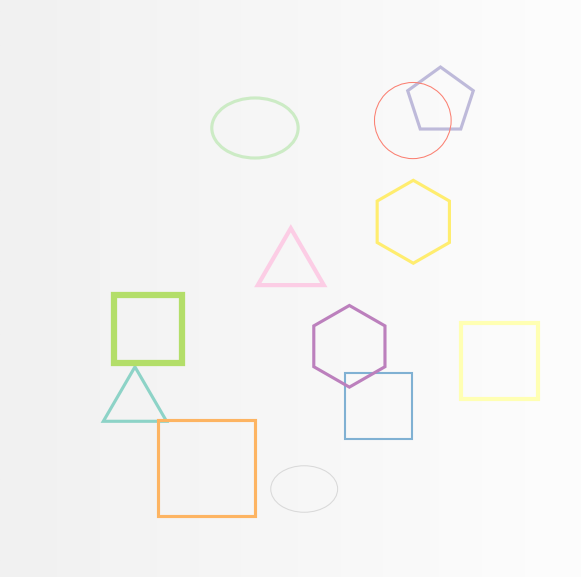[{"shape": "triangle", "thickness": 1.5, "radius": 0.31, "center": [0.232, 0.301]}, {"shape": "square", "thickness": 2, "radius": 0.33, "center": [0.859, 0.374]}, {"shape": "pentagon", "thickness": 1.5, "radius": 0.3, "center": [0.758, 0.824]}, {"shape": "circle", "thickness": 0.5, "radius": 0.33, "center": [0.71, 0.79]}, {"shape": "square", "thickness": 1, "radius": 0.29, "center": [0.651, 0.296]}, {"shape": "square", "thickness": 1.5, "radius": 0.42, "center": [0.356, 0.189]}, {"shape": "square", "thickness": 3, "radius": 0.29, "center": [0.255, 0.429]}, {"shape": "triangle", "thickness": 2, "radius": 0.33, "center": [0.5, 0.538]}, {"shape": "oval", "thickness": 0.5, "radius": 0.29, "center": [0.523, 0.152]}, {"shape": "hexagon", "thickness": 1.5, "radius": 0.35, "center": [0.601, 0.399]}, {"shape": "oval", "thickness": 1.5, "radius": 0.37, "center": [0.439, 0.778]}, {"shape": "hexagon", "thickness": 1.5, "radius": 0.36, "center": [0.711, 0.615]}]